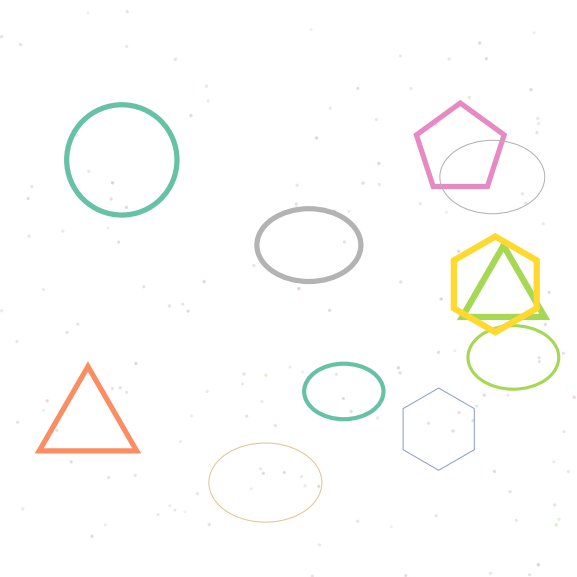[{"shape": "oval", "thickness": 2, "radius": 0.34, "center": [0.595, 0.321]}, {"shape": "circle", "thickness": 2.5, "radius": 0.48, "center": [0.211, 0.722]}, {"shape": "triangle", "thickness": 2.5, "radius": 0.49, "center": [0.152, 0.267]}, {"shape": "hexagon", "thickness": 0.5, "radius": 0.36, "center": [0.76, 0.256]}, {"shape": "pentagon", "thickness": 2.5, "radius": 0.4, "center": [0.797, 0.741]}, {"shape": "triangle", "thickness": 3, "radius": 0.41, "center": [0.872, 0.491]}, {"shape": "oval", "thickness": 1.5, "radius": 0.39, "center": [0.889, 0.38]}, {"shape": "hexagon", "thickness": 3, "radius": 0.41, "center": [0.858, 0.507]}, {"shape": "oval", "thickness": 0.5, "radius": 0.49, "center": [0.46, 0.163]}, {"shape": "oval", "thickness": 0.5, "radius": 0.45, "center": [0.852, 0.693]}, {"shape": "oval", "thickness": 2.5, "radius": 0.45, "center": [0.535, 0.575]}]